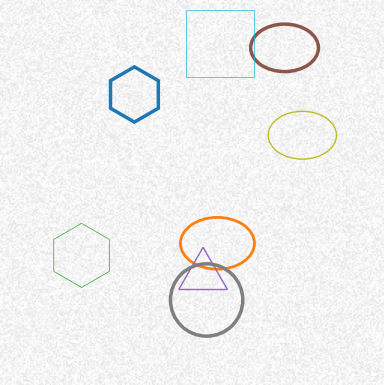[{"shape": "hexagon", "thickness": 2.5, "radius": 0.36, "center": [0.349, 0.755]}, {"shape": "oval", "thickness": 2, "radius": 0.48, "center": [0.565, 0.368]}, {"shape": "hexagon", "thickness": 0.5, "radius": 0.42, "center": [0.212, 0.337]}, {"shape": "triangle", "thickness": 1, "radius": 0.37, "center": [0.527, 0.285]}, {"shape": "oval", "thickness": 2.5, "radius": 0.44, "center": [0.739, 0.876]}, {"shape": "circle", "thickness": 2.5, "radius": 0.47, "center": [0.537, 0.221]}, {"shape": "oval", "thickness": 1, "radius": 0.44, "center": [0.785, 0.649]}, {"shape": "square", "thickness": 0.5, "radius": 0.44, "center": [0.571, 0.887]}]